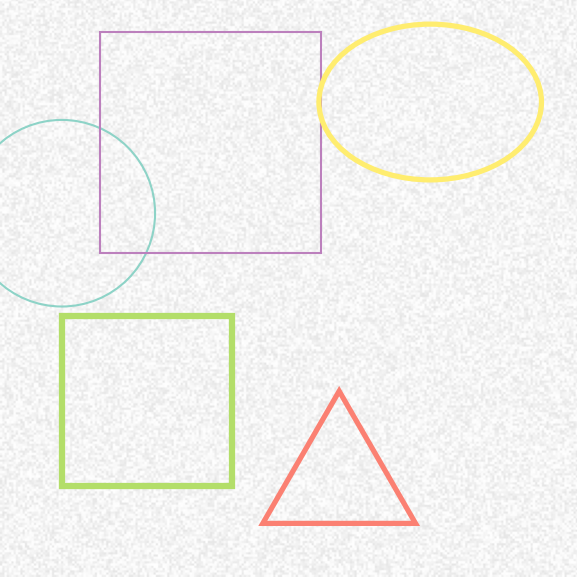[{"shape": "circle", "thickness": 1, "radius": 0.81, "center": [0.107, 0.63]}, {"shape": "triangle", "thickness": 2.5, "radius": 0.76, "center": [0.587, 0.169]}, {"shape": "square", "thickness": 3, "radius": 0.74, "center": [0.254, 0.304]}, {"shape": "square", "thickness": 1, "radius": 0.96, "center": [0.364, 0.753]}, {"shape": "oval", "thickness": 2.5, "radius": 0.96, "center": [0.745, 0.822]}]